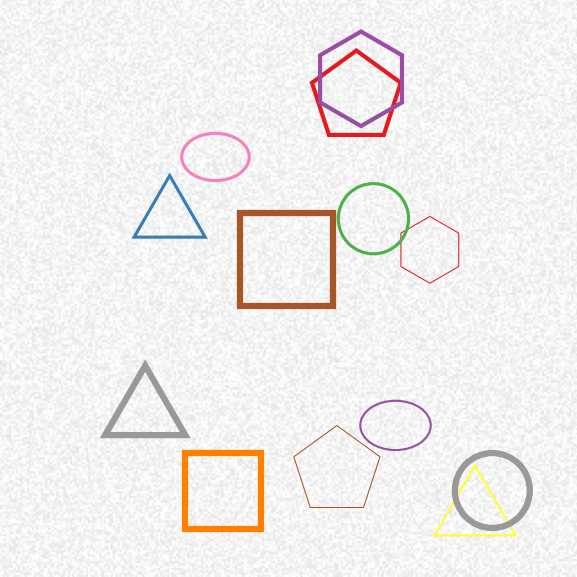[{"shape": "pentagon", "thickness": 2, "radius": 0.4, "center": [0.617, 0.831]}, {"shape": "hexagon", "thickness": 0.5, "radius": 0.29, "center": [0.744, 0.567]}, {"shape": "triangle", "thickness": 1.5, "radius": 0.36, "center": [0.294, 0.624]}, {"shape": "circle", "thickness": 1.5, "radius": 0.3, "center": [0.647, 0.62]}, {"shape": "hexagon", "thickness": 2, "radius": 0.41, "center": [0.625, 0.863]}, {"shape": "oval", "thickness": 1, "radius": 0.3, "center": [0.685, 0.263]}, {"shape": "square", "thickness": 3, "radius": 0.33, "center": [0.386, 0.148]}, {"shape": "triangle", "thickness": 1, "radius": 0.4, "center": [0.822, 0.112]}, {"shape": "pentagon", "thickness": 0.5, "radius": 0.39, "center": [0.583, 0.184]}, {"shape": "square", "thickness": 3, "radius": 0.4, "center": [0.496, 0.55]}, {"shape": "oval", "thickness": 1.5, "radius": 0.29, "center": [0.373, 0.727]}, {"shape": "triangle", "thickness": 3, "radius": 0.4, "center": [0.251, 0.286]}, {"shape": "circle", "thickness": 3, "radius": 0.32, "center": [0.853, 0.15]}]